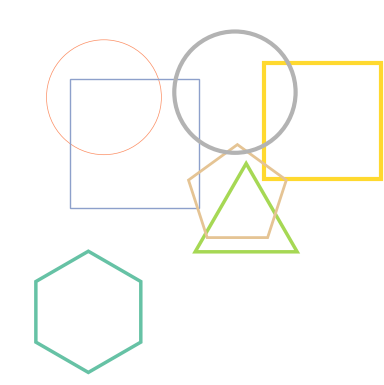[{"shape": "hexagon", "thickness": 2.5, "radius": 0.79, "center": [0.229, 0.19]}, {"shape": "circle", "thickness": 0.5, "radius": 0.75, "center": [0.27, 0.747]}, {"shape": "square", "thickness": 1, "radius": 0.84, "center": [0.349, 0.627]}, {"shape": "triangle", "thickness": 2.5, "radius": 0.76, "center": [0.639, 0.422]}, {"shape": "square", "thickness": 3, "radius": 0.75, "center": [0.838, 0.687]}, {"shape": "pentagon", "thickness": 2, "radius": 0.67, "center": [0.617, 0.491]}, {"shape": "circle", "thickness": 3, "radius": 0.79, "center": [0.61, 0.761]}]